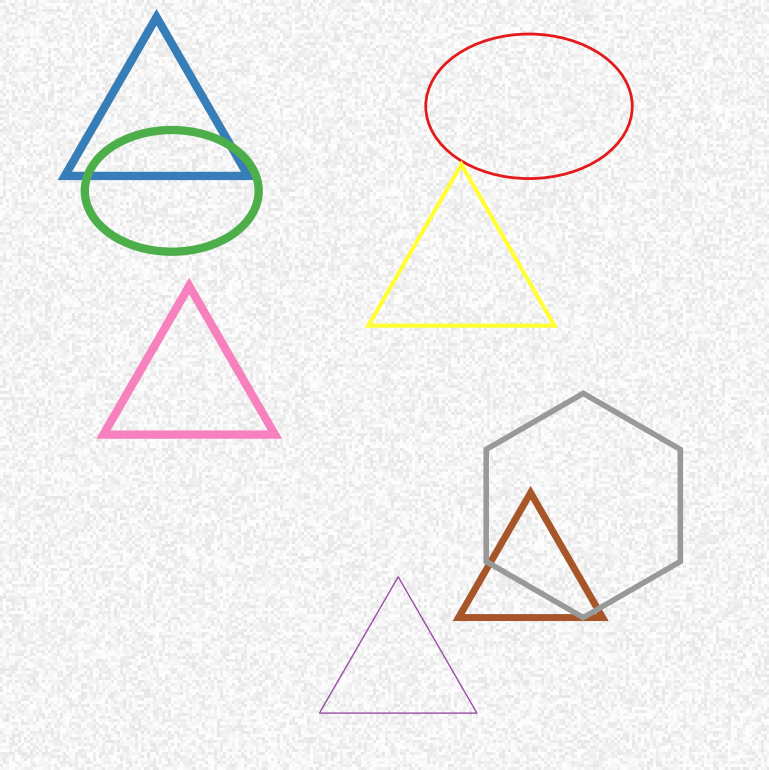[{"shape": "oval", "thickness": 1, "radius": 0.67, "center": [0.687, 0.862]}, {"shape": "triangle", "thickness": 3, "radius": 0.69, "center": [0.203, 0.84]}, {"shape": "oval", "thickness": 3, "radius": 0.56, "center": [0.223, 0.752]}, {"shape": "triangle", "thickness": 0.5, "radius": 0.59, "center": [0.517, 0.133]}, {"shape": "triangle", "thickness": 1.5, "radius": 0.7, "center": [0.599, 0.647]}, {"shape": "triangle", "thickness": 2.5, "radius": 0.54, "center": [0.689, 0.252]}, {"shape": "triangle", "thickness": 3, "radius": 0.64, "center": [0.246, 0.5]}, {"shape": "hexagon", "thickness": 2, "radius": 0.73, "center": [0.757, 0.344]}]